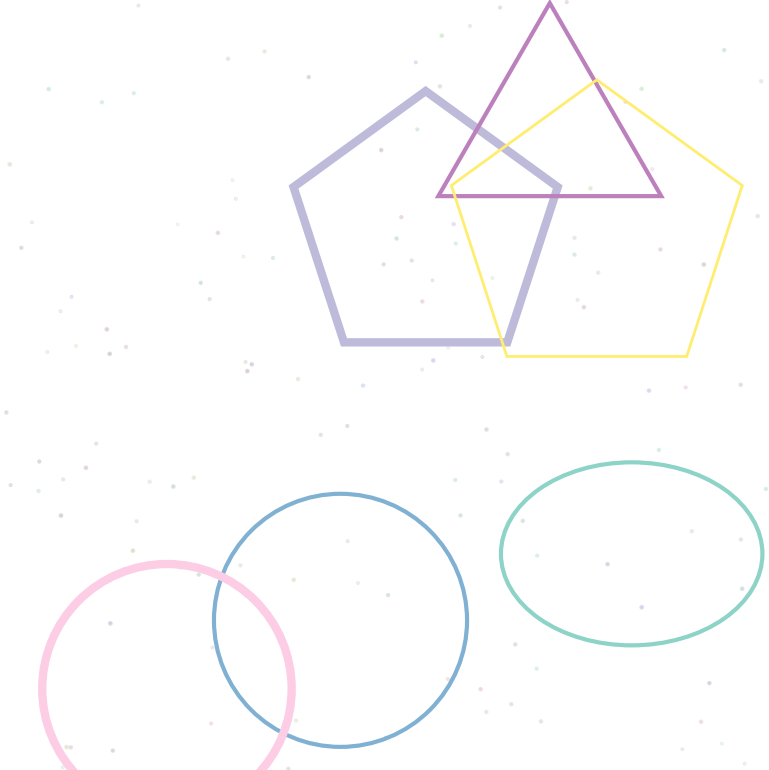[{"shape": "oval", "thickness": 1.5, "radius": 0.85, "center": [0.82, 0.281]}, {"shape": "pentagon", "thickness": 3, "radius": 0.9, "center": [0.553, 0.701]}, {"shape": "circle", "thickness": 1.5, "radius": 0.82, "center": [0.442, 0.194]}, {"shape": "circle", "thickness": 3, "radius": 0.81, "center": [0.217, 0.106]}, {"shape": "triangle", "thickness": 1.5, "radius": 0.84, "center": [0.714, 0.829]}, {"shape": "pentagon", "thickness": 1, "radius": 0.99, "center": [0.775, 0.698]}]